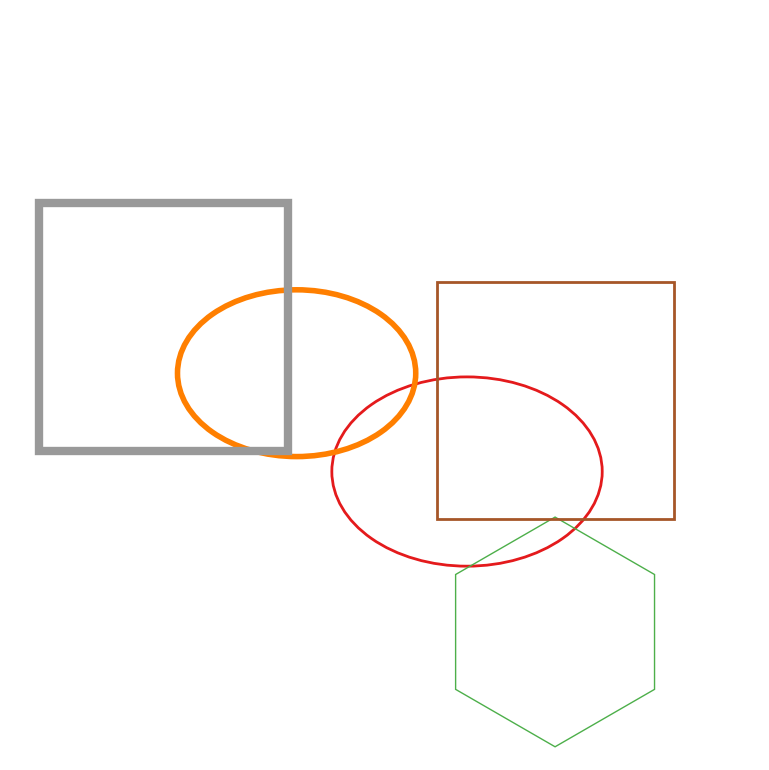[{"shape": "oval", "thickness": 1, "radius": 0.88, "center": [0.607, 0.388]}, {"shape": "hexagon", "thickness": 0.5, "radius": 0.75, "center": [0.721, 0.179]}, {"shape": "oval", "thickness": 2, "radius": 0.77, "center": [0.385, 0.515]}, {"shape": "square", "thickness": 1, "radius": 0.77, "center": [0.721, 0.48]}, {"shape": "square", "thickness": 3, "radius": 0.81, "center": [0.213, 0.576]}]